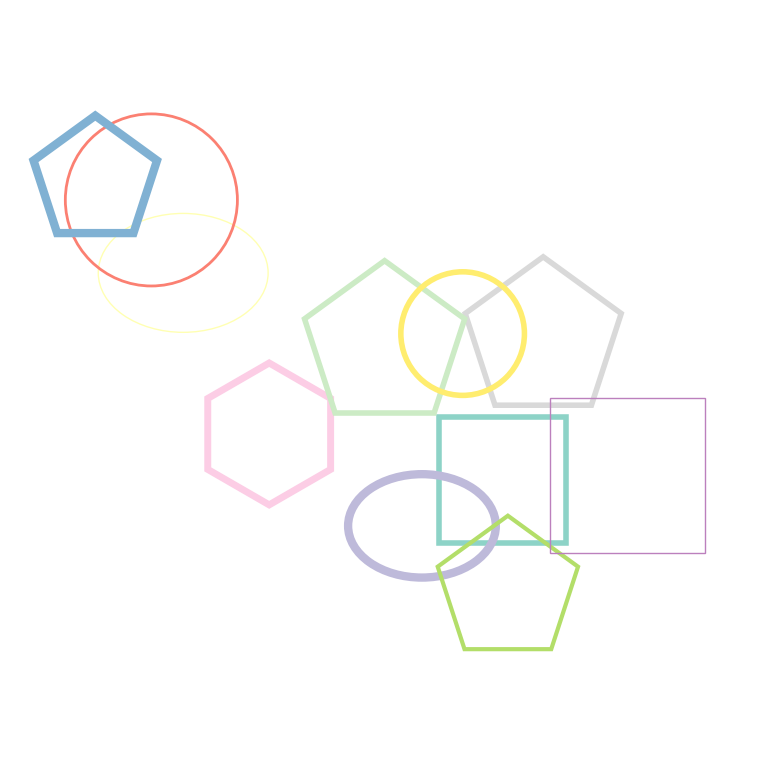[{"shape": "square", "thickness": 2, "radius": 0.41, "center": [0.653, 0.377]}, {"shape": "oval", "thickness": 0.5, "radius": 0.55, "center": [0.238, 0.646]}, {"shape": "oval", "thickness": 3, "radius": 0.48, "center": [0.548, 0.317]}, {"shape": "circle", "thickness": 1, "radius": 0.56, "center": [0.197, 0.74]}, {"shape": "pentagon", "thickness": 3, "radius": 0.42, "center": [0.124, 0.766]}, {"shape": "pentagon", "thickness": 1.5, "radius": 0.48, "center": [0.66, 0.234]}, {"shape": "hexagon", "thickness": 2.5, "radius": 0.46, "center": [0.35, 0.436]}, {"shape": "pentagon", "thickness": 2, "radius": 0.53, "center": [0.705, 0.56]}, {"shape": "square", "thickness": 0.5, "radius": 0.5, "center": [0.815, 0.382]}, {"shape": "pentagon", "thickness": 2, "radius": 0.55, "center": [0.499, 0.552]}, {"shape": "circle", "thickness": 2, "radius": 0.4, "center": [0.601, 0.567]}]